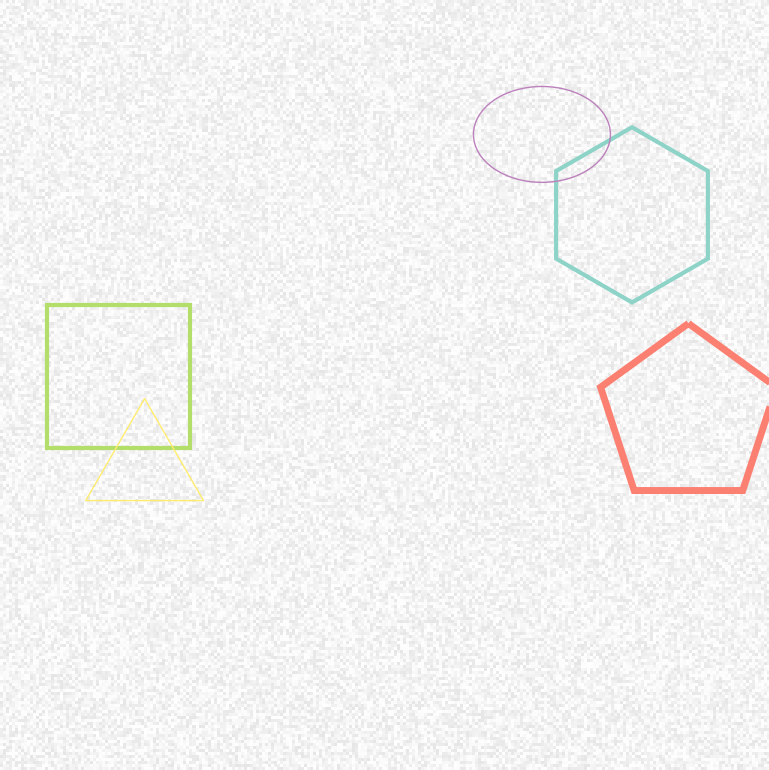[{"shape": "hexagon", "thickness": 1.5, "radius": 0.57, "center": [0.821, 0.721]}, {"shape": "pentagon", "thickness": 2.5, "radius": 0.6, "center": [0.894, 0.46]}, {"shape": "square", "thickness": 1.5, "radius": 0.46, "center": [0.154, 0.511]}, {"shape": "oval", "thickness": 0.5, "radius": 0.44, "center": [0.704, 0.825]}, {"shape": "triangle", "thickness": 0.5, "radius": 0.44, "center": [0.188, 0.394]}]